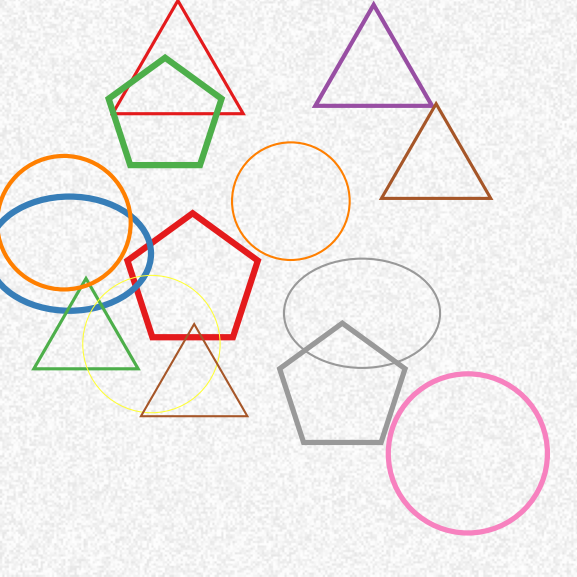[{"shape": "pentagon", "thickness": 3, "radius": 0.59, "center": [0.334, 0.511]}, {"shape": "triangle", "thickness": 1.5, "radius": 0.65, "center": [0.308, 0.867]}, {"shape": "oval", "thickness": 3, "radius": 0.71, "center": [0.12, 0.56]}, {"shape": "pentagon", "thickness": 3, "radius": 0.51, "center": [0.286, 0.796]}, {"shape": "triangle", "thickness": 1.5, "radius": 0.52, "center": [0.149, 0.413]}, {"shape": "triangle", "thickness": 2, "radius": 0.58, "center": [0.647, 0.874]}, {"shape": "circle", "thickness": 1, "radius": 0.51, "center": [0.504, 0.651]}, {"shape": "circle", "thickness": 2, "radius": 0.58, "center": [0.111, 0.614]}, {"shape": "circle", "thickness": 0.5, "radius": 0.59, "center": [0.262, 0.403]}, {"shape": "triangle", "thickness": 1, "radius": 0.53, "center": [0.336, 0.332]}, {"shape": "triangle", "thickness": 1.5, "radius": 0.55, "center": [0.755, 0.71]}, {"shape": "circle", "thickness": 2.5, "radius": 0.69, "center": [0.81, 0.214]}, {"shape": "oval", "thickness": 1, "radius": 0.68, "center": [0.627, 0.457]}, {"shape": "pentagon", "thickness": 2.5, "radius": 0.57, "center": [0.593, 0.325]}]